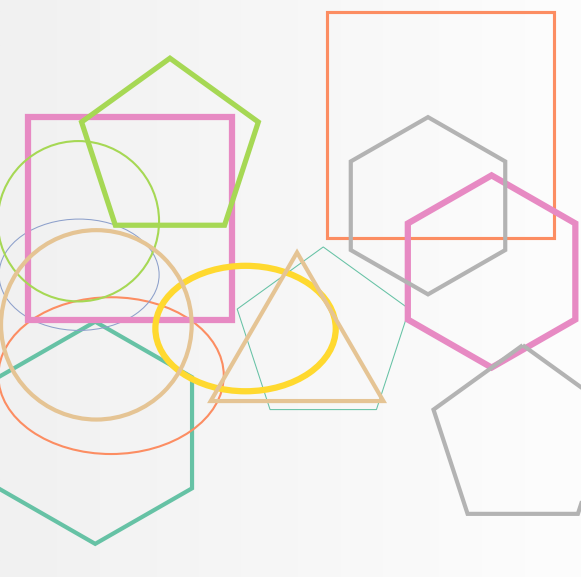[{"shape": "pentagon", "thickness": 0.5, "radius": 0.78, "center": [0.556, 0.416]}, {"shape": "hexagon", "thickness": 2, "radius": 0.96, "center": [0.164, 0.25]}, {"shape": "oval", "thickness": 1, "radius": 0.97, "center": [0.191, 0.349]}, {"shape": "square", "thickness": 1.5, "radius": 0.98, "center": [0.758, 0.783]}, {"shape": "oval", "thickness": 0.5, "radius": 0.69, "center": [0.136, 0.523]}, {"shape": "hexagon", "thickness": 3, "radius": 0.83, "center": [0.846, 0.529]}, {"shape": "square", "thickness": 3, "radius": 0.88, "center": [0.223, 0.621]}, {"shape": "circle", "thickness": 1, "radius": 0.69, "center": [0.135, 0.616]}, {"shape": "pentagon", "thickness": 2.5, "radius": 0.8, "center": [0.292, 0.738]}, {"shape": "oval", "thickness": 3, "radius": 0.78, "center": [0.422, 0.43]}, {"shape": "circle", "thickness": 2, "radius": 0.82, "center": [0.166, 0.437]}, {"shape": "triangle", "thickness": 2, "radius": 0.86, "center": [0.511, 0.39]}, {"shape": "pentagon", "thickness": 2, "radius": 0.81, "center": [0.899, 0.24]}, {"shape": "hexagon", "thickness": 2, "radius": 0.77, "center": [0.736, 0.643]}]